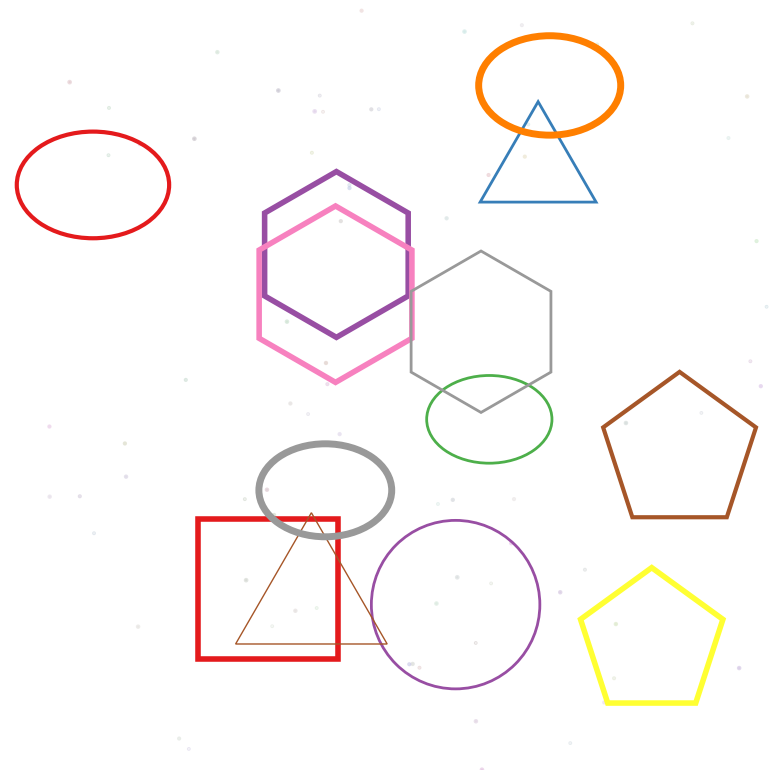[{"shape": "oval", "thickness": 1.5, "radius": 0.49, "center": [0.121, 0.76]}, {"shape": "square", "thickness": 2, "radius": 0.45, "center": [0.349, 0.235]}, {"shape": "triangle", "thickness": 1, "radius": 0.43, "center": [0.699, 0.781]}, {"shape": "oval", "thickness": 1, "radius": 0.41, "center": [0.635, 0.455]}, {"shape": "circle", "thickness": 1, "radius": 0.55, "center": [0.592, 0.215]}, {"shape": "hexagon", "thickness": 2, "radius": 0.54, "center": [0.437, 0.67]}, {"shape": "oval", "thickness": 2.5, "radius": 0.46, "center": [0.714, 0.889]}, {"shape": "pentagon", "thickness": 2, "radius": 0.49, "center": [0.846, 0.166]}, {"shape": "pentagon", "thickness": 1.5, "radius": 0.52, "center": [0.883, 0.413]}, {"shape": "triangle", "thickness": 0.5, "radius": 0.57, "center": [0.404, 0.22]}, {"shape": "hexagon", "thickness": 2, "radius": 0.57, "center": [0.436, 0.618]}, {"shape": "hexagon", "thickness": 1, "radius": 0.52, "center": [0.625, 0.569]}, {"shape": "oval", "thickness": 2.5, "radius": 0.43, "center": [0.422, 0.363]}]